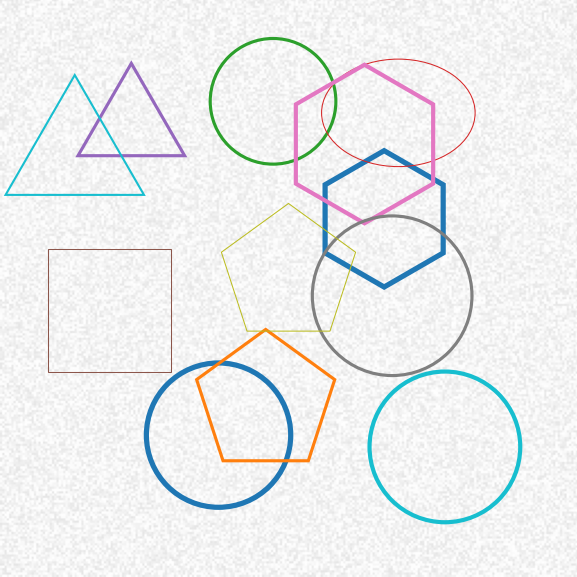[{"shape": "circle", "thickness": 2.5, "radius": 0.62, "center": [0.378, 0.246]}, {"shape": "hexagon", "thickness": 2.5, "radius": 0.59, "center": [0.665, 0.62]}, {"shape": "pentagon", "thickness": 1.5, "radius": 0.63, "center": [0.46, 0.303]}, {"shape": "circle", "thickness": 1.5, "radius": 0.54, "center": [0.473, 0.824]}, {"shape": "oval", "thickness": 0.5, "radius": 0.66, "center": [0.69, 0.804]}, {"shape": "triangle", "thickness": 1.5, "radius": 0.53, "center": [0.227, 0.783]}, {"shape": "square", "thickness": 0.5, "radius": 0.53, "center": [0.19, 0.462]}, {"shape": "hexagon", "thickness": 2, "radius": 0.69, "center": [0.631, 0.75]}, {"shape": "circle", "thickness": 1.5, "radius": 0.69, "center": [0.679, 0.487]}, {"shape": "pentagon", "thickness": 0.5, "radius": 0.61, "center": [0.5, 0.525]}, {"shape": "triangle", "thickness": 1, "radius": 0.69, "center": [0.129, 0.731]}, {"shape": "circle", "thickness": 2, "radius": 0.65, "center": [0.77, 0.225]}]